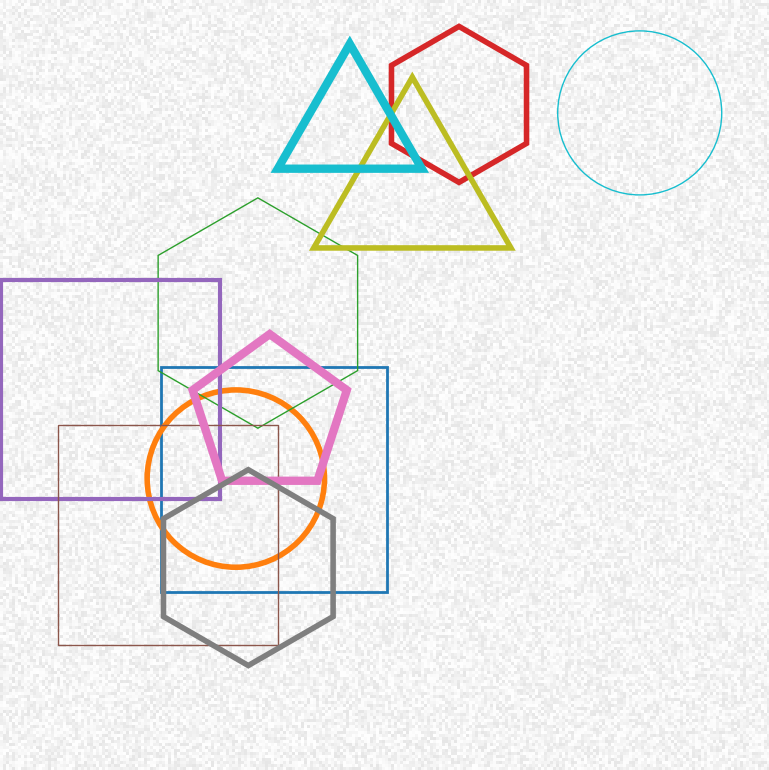[{"shape": "square", "thickness": 1, "radius": 0.73, "center": [0.356, 0.377]}, {"shape": "circle", "thickness": 2, "radius": 0.58, "center": [0.306, 0.378]}, {"shape": "hexagon", "thickness": 0.5, "radius": 0.75, "center": [0.335, 0.593]}, {"shape": "hexagon", "thickness": 2, "radius": 0.51, "center": [0.596, 0.864]}, {"shape": "square", "thickness": 1.5, "radius": 0.71, "center": [0.143, 0.494]}, {"shape": "square", "thickness": 0.5, "radius": 0.71, "center": [0.218, 0.305]}, {"shape": "pentagon", "thickness": 3, "radius": 0.53, "center": [0.35, 0.461]}, {"shape": "hexagon", "thickness": 2, "radius": 0.64, "center": [0.322, 0.263]}, {"shape": "triangle", "thickness": 2, "radius": 0.74, "center": [0.535, 0.752]}, {"shape": "triangle", "thickness": 3, "radius": 0.54, "center": [0.454, 0.835]}, {"shape": "circle", "thickness": 0.5, "radius": 0.53, "center": [0.831, 0.853]}]